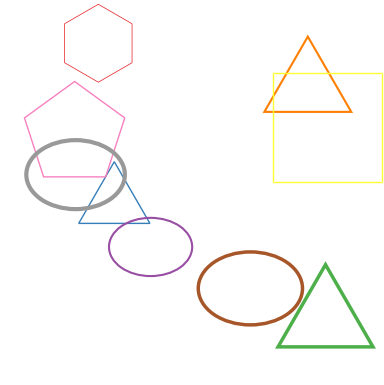[{"shape": "hexagon", "thickness": 0.5, "radius": 0.51, "center": [0.255, 0.888]}, {"shape": "triangle", "thickness": 1, "radius": 0.53, "center": [0.297, 0.473]}, {"shape": "triangle", "thickness": 2.5, "radius": 0.71, "center": [0.845, 0.17]}, {"shape": "oval", "thickness": 1.5, "radius": 0.54, "center": [0.391, 0.359]}, {"shape": "triangle", "thickness": 1.5, "radius": 0.65, "center": [0.8, 0.775]}, {"shape": "square", "thickness": 1, "radius": 0.71, "center": [0.85, 0.668]}, {"shape": "oval", "thickness": 2.5, "radius": 0.68, "center": [0.65, 0.251]}, {"shape": "pentagon", "thickness": 1, "radius": 0.68, "center": [0.194, 0.651]}, {"shape": "oval", "thickness": 3, "radius": 0.64, "center": [0.196, 0.546]}]